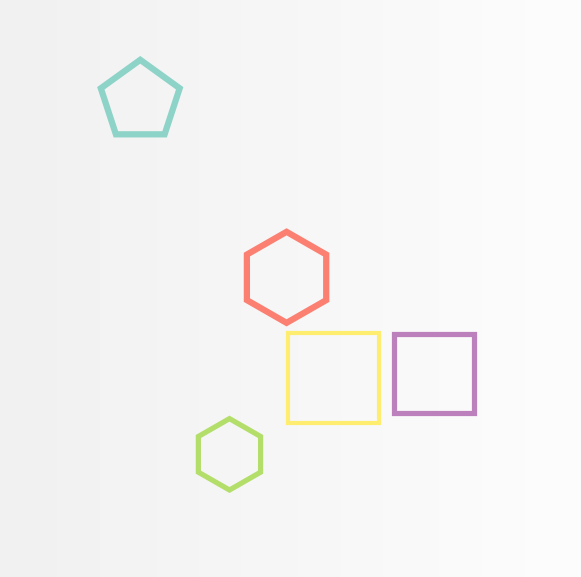[{"shape": "pentagon", "thickness": 3, "radius": 0.36, "center": [0.241, 0.824]}, {"shape": "hexagon", "thickness": 3, "radius": 0.39, "center": [0.493, 0.519]}, {"shape": "hexagon", "thickness": 2.5, "radius": 0.31, "center": [0.395, 0.212]}, {"shape": "square", "thickness": 2.5, "radius": 0.34, "center": [0.747, 0.353]}, {"shape": "square", "thickness": 2, "radius": 0.39, "center": [0.573, 0.345]}]